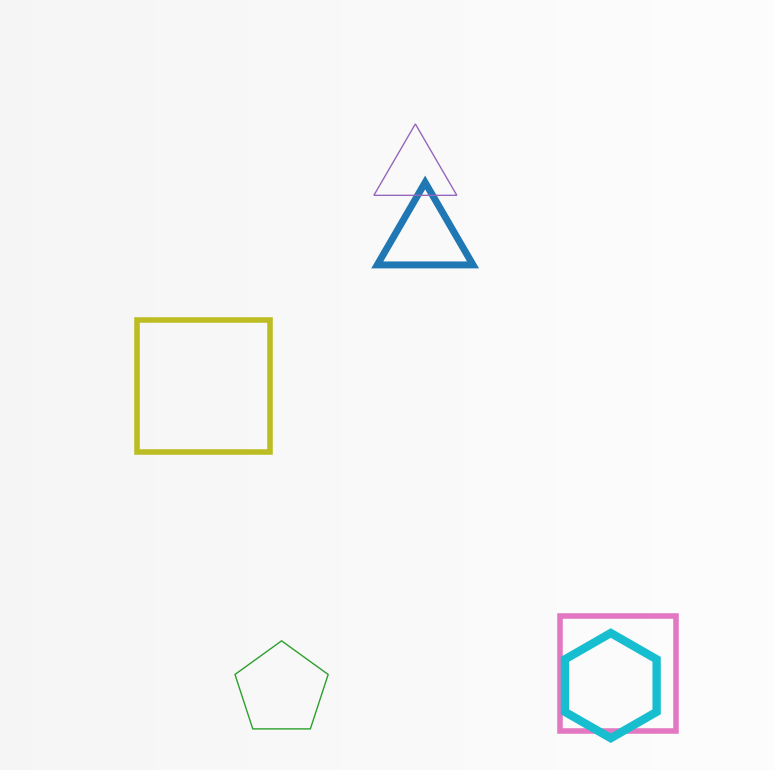[{"shape": "triangle", "thickness": 2.5, "radius": 0.36, "center": [0.549, 0.692]}, {"shape": "pentagon", "thickness": 0.5, "radius": 0.32, "center": [0.363, 0.105]}, {"shape": "triangle", "thickness": 0.5, "radius": 0.31, "center": [0.536, 0.777]}, {"shape": "square", "thickness": 2, "radius": 0.37, "center": [0.797, 0.125]}, {"shape": "square", "thickness": 2, "radius": 0.43, "center": [0.263, 0.499]}, {"shape": "hexagon", "thickness": 3, "radius": 0.34, "center": [0.788, 0.11]}]